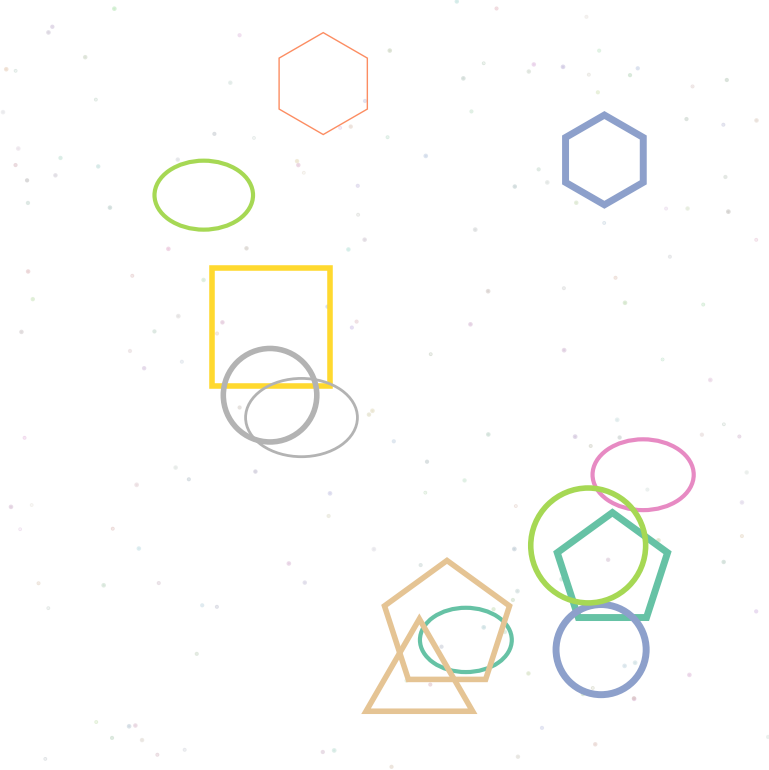[{"shape": "pentagon", "thickness": 2.5, "radius": 0.38, "center": [0.795, 0.259]}, {"shape": "oval", "thickness": 1.5, "radius": 0.3, "center": [0.605, 0.169]}, {"shape": "hexagon", "thickness": 0.5, "radius": 0.33, "center": [0.42, 0.891]}, {"shape": "hexagon", "thickness": 2.5, "radius": 0.29, "center": [0.785, 0.792]}, {"shape": "circle", "thickness": 2.5, "radius": 0.29, "center": [0.781, 0.156]}, {"shape": "oval", "thickness": 1.5, "radius": 0.33, "center": [0.835, 0.383]}, {"shape": "oval", "thickness": 1.5, "radius": 0.32, "center": [0.265, 0.747]}, {"shape": "circle", "thickness": 2, "radius": 0.37, "center": [0.764, 0.292]}, {"shape": "square", "thickness": 2, "radius": 0.38, "center": [0.352, 0.576]}, {"shape": "pentagon", "thickness": 2, "radius": 0.43, "center": [0.581, 0.187]}, {"shape": "triangle", "thickness": 2, "radius": 0.4, "center": [0.545, 0.116]}, {"shape": "oval", "thickness": 1, "radius": 0.36, "center": [0.392, 0.458]}, {"shape": "circle", "thickness": 2, "radius": 0.3, "center": [0.351, 0.487]}]